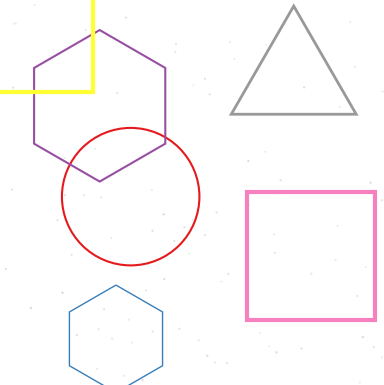[{"shape": "circle", "thickness": 1.5, "radius": 0.89, "center": [0.339, 0.489]}, {"shape": "hexagon", "thickness": 1, "radius": 0.7, "center": [0.301, 0.12]}, {"shape": "hexagon", "thickness": 1.5, "radius": 0.98, "center": [0.259, 0.725]}, {"shape": "square", "thickness": 3, "radius": 0.67, "center": [0.107, 0.896]}, {"shape": "square", "thickness": 3, "radius": 0.83, "center": [0.808, 0.335]}, {"shape": "triangle", "thickness": 2, "radius": 0.94, "center": [0.763, 0.797]}]